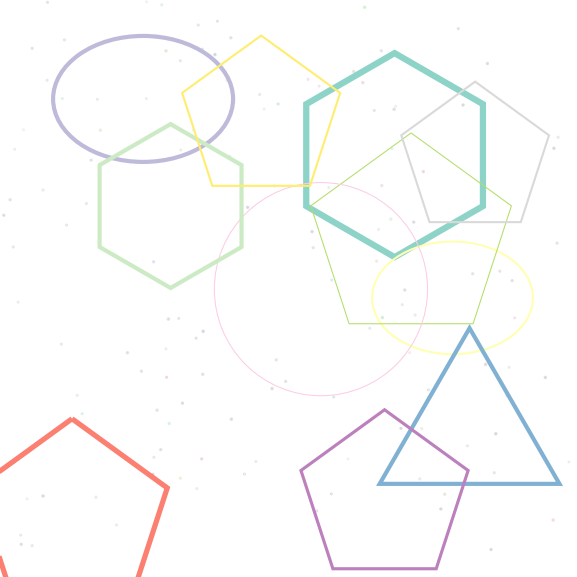[{"shape": "hexagon", "thickness": 3, "radius": 0.88, "center": [0.683, 0.731]}, {"shape": "oval", "thickness": 1, "radius": 0.7, "center": [0.784, 0.483]}, {"shape": "oval", "thickness": 2, "radius": 0.78, "center": [0.248, 0.828]}, {"shape": "pentagon", "thickness": 2.5, "radius": 0.87, "center": [0.125, 0.101]}, {"shape": "triangle", "thickness": 2, "radius": 0.9, "center": [0.813, 0.251]}, {"shape": "pentagon", "thickness": 0.5, "radius": 0.91, "center": [0.712, 0.586]}, {"shape": "circle", "thickness": 0.5, "radius": 0.92, "center": [0.556, 0.498]}, {"shape": "pentagon", "thickness": 1, "radius": 0.67, "center": [0.823, 0.723]}, {"shape": "pentagon", "thickness": 1.5, "radius": 0.76, "center": [0.666, 0.137]}, {"shape": "hexagon", "thickness": 2, "radius": 0.71, "center": [0.295, 0.642]}, {"shape": "pentagon", "thickness": 1, "radius": 0.72, "center": [0.452, 0.794]}]